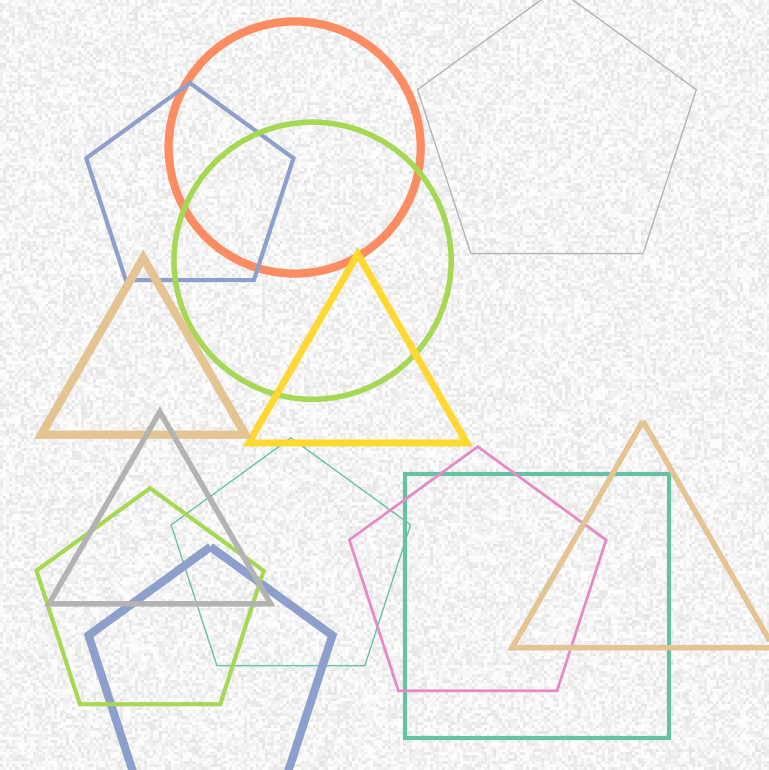[{"shape": "pentagon", "thickness": 0.5, "radius": 0.82, "center": [0.378, 0.268]}, {"shape": "square", "thickness": 1.5, "radius": 0.86, "center": [0.697, 0.213]}, {"shape": "circle", "thickness": 3, "radius": 0.82, "center": [0.383, 0.808]}, {"shape": "pentagon", "thickness": 3, "radius": 0.83, "center": [0.273, 0.123]}, {"shape": "pentagon", "thickness": 1.5, "radius": 0.71, "center": [0.247, 0.751]}, {"shape": "pentagon", "thickness": 1, "radius": 0.88, "center": [0.62, 0.245]}, {"shape": "circle", "thickness": 2, "radius": 0.9, "center": [0.406, 0.661]}, {"shape": "pentagon", "thickness": 1.5, "radius": 0.78, "center": [0.195, 0.211]}, {"shape": "triangle", "thickness": 2.5, "radius": 0.82, "center": [0.465, 0.507]}, {"shape": "triangle", "thickness": 2, "radius": 0.98, "center": [0.835, 0.257]}, {"shape": "triangle", "thickness": 3, "radius": 0.77, "center": [0.186, 0.512]}, {"shape": "triangle", "thickness": 2, "radius": 0.83, "center": [0.208, 0.299]}, {"shape": "pentagon", "thickness": 0.5, "radius": 0.95, "center": [0.723, 0.825]}]